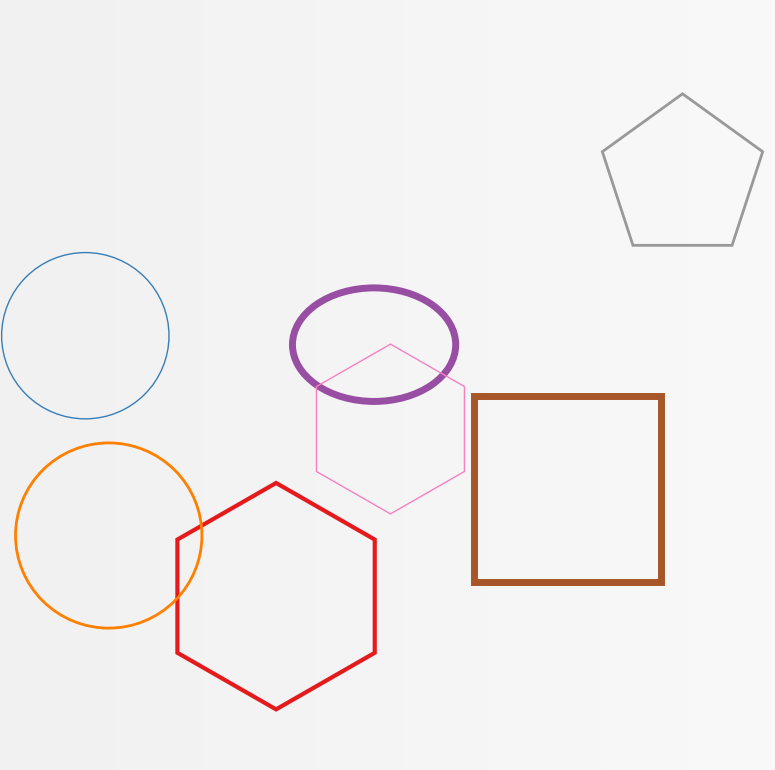[{"shape": "hexagon", "thickness": 1.5, "radius": 0.74, "center": [0.356, 0.226]}, {"shape": "circle", "thickness": 0.5, "radius": 0.54, "center": [0.11, 0.564]}, {"shape": "oval", "thickness": 2.5, "radius": 0.53, "center": [0.483, 0.552]}, {"shape": "circle", "thickness": 1, "radius": 0.6, "center": [0.14, 0.305]}, {"shape": "square", "thickness": 2.5, "radius": 0.6, "center": [0.733, 0.365]}, {"shape": "hexagon", "thickness": 0.5, "radius": 0.55, "center": [0.504, 0.443]}, {"shape": "pentagon", "thickness": 1, "radius": 0.54, "center": [0.881, 0.769]}]